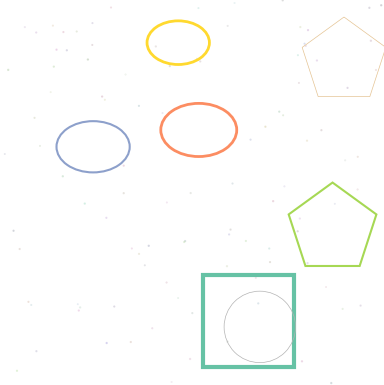[{"shape": "square", "thickness": 3, "radius": 0.6, "center": [0.645, 0.166]}, {"shape": "oval", "thickness": 2, "radius": 0.49, "center": [0.516, 0.662]}, {"shape": "oval", "thickness": 1.5, "radius": 0.48, "center": [0.242, 0.619]}, {"shape": "pentagon", "thickness": 1.5, "radius": 0.6, "center": [0.864, 0.406]}, {"shape": "oval", "thickness": 2, "radius": 0.41, "center": [0.463, 0.889]}, {"shape": "pentagon", "thickness": 0.5, "radius": 0.57, "center": [0.894, 0.842]}, {"shape": "circle", "thickness": 0.5, "radius": 0.46, "center": [0.675, 0.151]}]